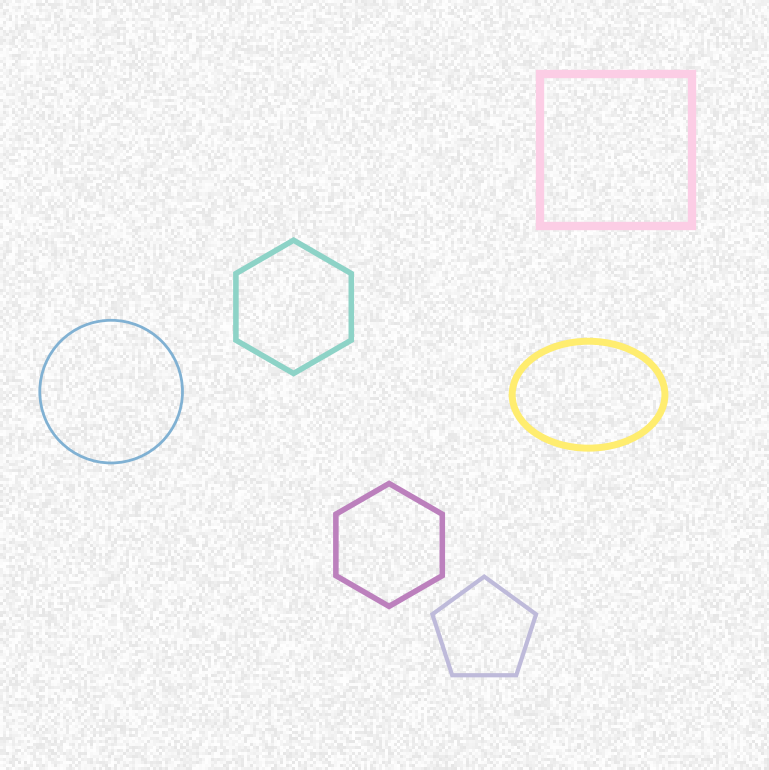[{"shape": "hexagon", "thickness": 2, "radius": 0.43, "center": [0.381, 0.601]}, {"shape": "pentagon", "thickness": 1.5, "radius": 0.35, "center": [0.629, 0.18]}, {"shape": "circle", "thickness": 1, "radius": 0.46, "center": [0.144, 0.491]}, {"shape": "square", "thickness": 3, "radius": 0.49, "center": [0.8, 0.805]}, {"shape": "hexagon", "thickness": 2, "radius": 0.4, "center": [0.505, 0.292]}, {"shape": "oval", "thickness": 2.5, "radius": 0.5, "center": [0.764, 0.487]}]